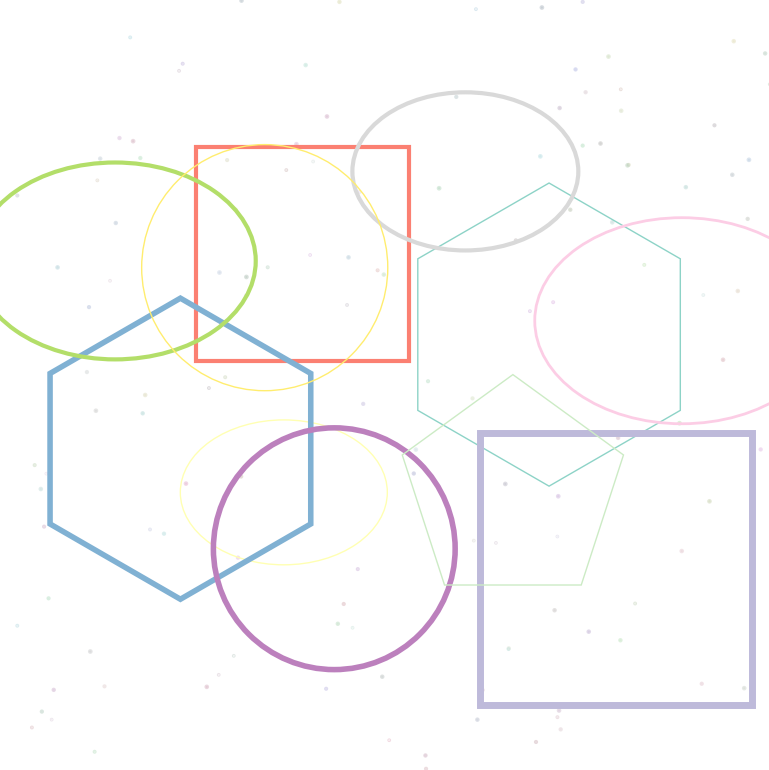[{"shape": "hexagon", "thickness": 0.5, "radius": 0.98, "center": [0.713, 0.565]}, {"shape": "oval", "thickness": 0.5, "radius": 0.67, "center": [0.369, 0.361]}, {"shape": "square", "thickness": 2.5, "radius": 0.88, "center": [0.8, 0.261]}, {"shape": "square", "thickness": 1.5, "radius": 0.69, "center": [0.393, 0.67]}, {"shape": "hexagon", "thickness": 2, "radius": 0.98, "center": [0.234, 0.417]}, {"shape": "oval", "thickness": 1.5, "radius": 0.91, "center": [0.149, 0.661]}, {"shape": "oval", "thickness": 1, "radius": 0.96, "center": [0.886, 0.583]}, {"shape": "oval", "thickness": 1.5, "radius": 0.73, "center": [0.604, 0.777]}, {"shape": "circle", "thickness": 2, "radius": 0.78, "center": [0.434, 0.287]}, {"shape": "pentagon", "thickness": 0.5, "radius": 0.76, "center": [0.666, 0.362]}, {"shape": "circle", "thickness": 0.5, "radius": 0.8, "center": [0.344, 0.652]}]